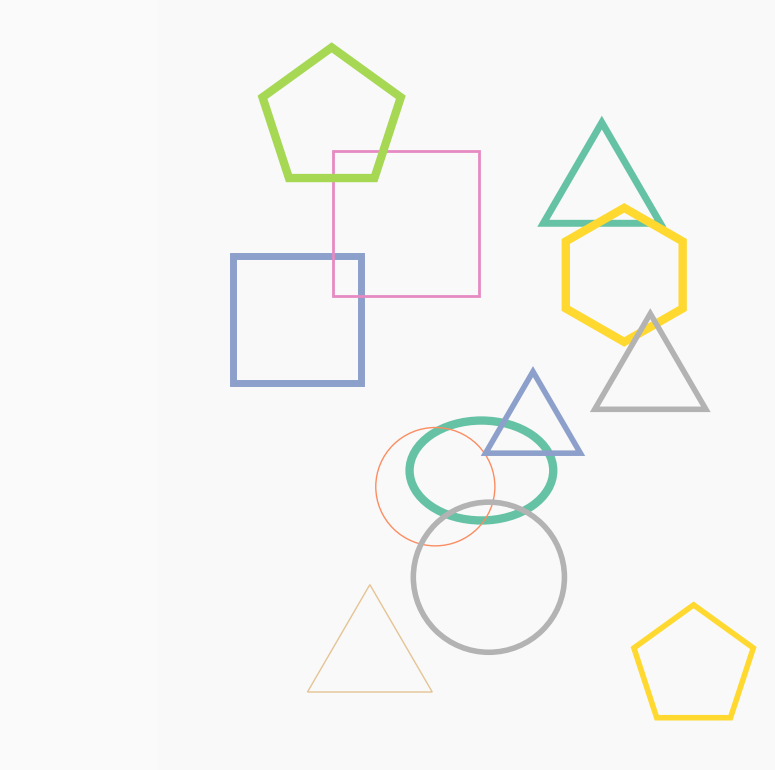[{"shape": "triangle", "thickness": 2.5, "radius": 0.44, "center": [0.777, 0.754]}, {"shape": "oval", "thickness": 3, "radius": 0.46, "center": [0.621, 0.389]}, {"shape": "circle", "thickness": 0.5, "radius": 0.38, "center": [0.562, 0.368]}, {"shape": "square", "thickness": 2.5, "radius": 0.41, "center": [0.384, 0.585]}, {"shape": "triangle", "thickness": 2, "radius": 0.35, "center": [0.688, 0.447]}, {"shape": "square", "thickness": 1, "radius": 0.47, "center": [0.524, 0.709]}, {"shape": "pentagon", "thickness": 3, "radius": 0.47, "center": [0.428, 0.845]}, {"shape": "hexagon", "thickness": 3, "radius": 0.44, "center": [0.805, 0.643]}, {"shape": "pentagon", "thickness": 2, "radius": 0.41, "center": [0.895, 0.133]}, {"shape": "triangle", "thickness": 0.5, "radius": 0.46, "center": [0.477, 0.148]}, {"shape": "circle", "thickness": 2, "radius": 0.49, "center": [0.631, 0.25]}, {"shape": "triangle", "thickness": 2, "radius": 0.41, "center": [0.839, 0.51]}]